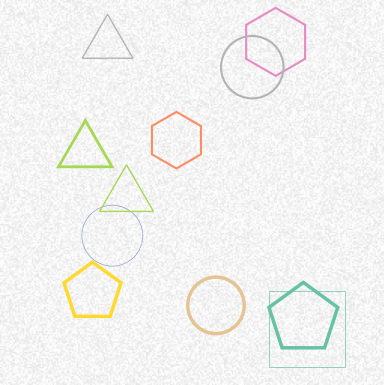[{"shape": "pentagon", "thickness": 2.5, "radius": 0.47, "center": [0.788, 0.173]}, {"shape": "square", "thickness": 0.5, "radius": 0.49, "center": [0.799, 0.145]}, {"shape": "hexagon", "thickness": 1.5, "radius": 0.37, "center": [0.458, 0.636]}, {"shape": "circle", "thickness": 0.5, "radius": 0.4, "center": [0.292, 0.388]}, {"shape": "hexagon", "thickness": 1.5, "radius": 0.44, "center": [0.716, 0.891]}, {"shape": "triangle", "thickness": 1, "radius": 0.4, "center": [0.329, 0.491]}, {"shape": "triangle", "thickness": 2, "radius": 0.4, "center": [0.222, 0.607]}, {"shape": "pentagon", "thickness": 2.5, "radius": 0.39, "center": [0.24, 0.241]}, {"shape": "circle", "thickness": 2.5, "radius": 0.37, "center": [0.561, 0.207]}, {"shape": "circle", "thickness": 1.5, "radius": 0.41, "center": [0.655, 0.825]}, {"shape": "triangle", "thickness": 1, "radius": 0.38, "center": [0.279, 0.887]}]